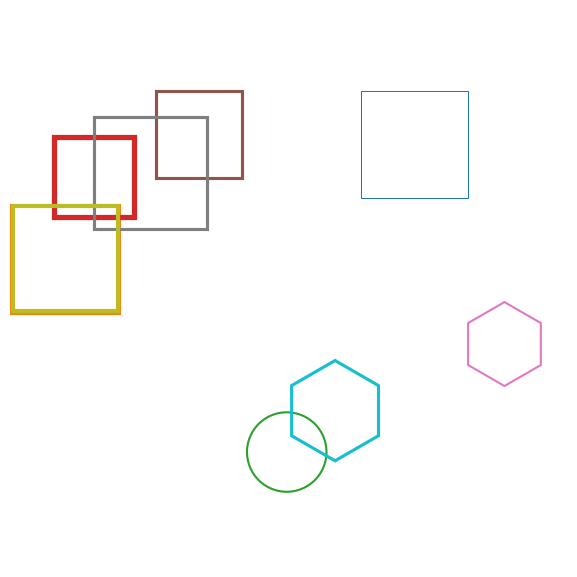[{"shape": "square", "thickness": 0.5, "radius": 0.46, "center": [0.718, 0.749]}, {"shape": "square", "thickness": 1, "radius": 0.47, "center": [0.113, 0.55]}, {"shape": "circle", "thickness": 1, "radius": 0.34, "center": [0.497, 0.216]}, {"shape": "square", "thickness": 2.5, "radius": 0.35, "center": [0.163, 0.692]}, {"shape": "square", "thickness": 1.5, "radius": 0.37, "center": [0.344, 0.766]}, {"shape": "hexagon", "thickness": 1, "radius": 0.36, "center": [0.874, 0.403]}, {"shape": "square", "thickness": 1.5, "radius": 0.49, "center": [0.261, 0.7]}, {"shape": "square", "thickness": 2, "radius": 0.45, "center": [0.113, 0.551]}, {"shape": "hexagon", "thickness": 1.5, "radius": 0.43, "center": [0.58, 0.288]}]